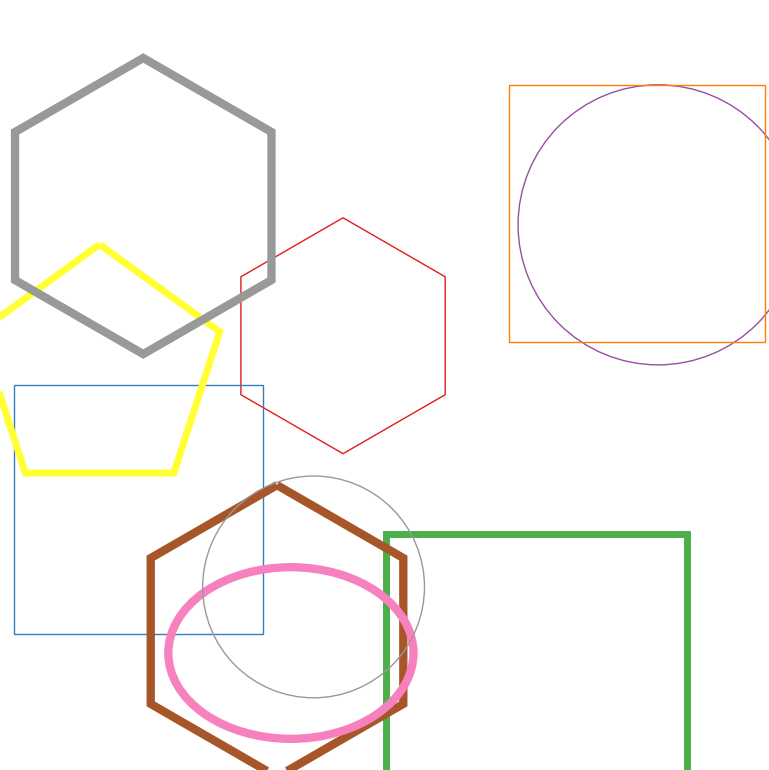[{"shape": "hexagon", "thickness": 0.5, "radius": 0.77, "center": [0.446, 0.564]}, {"shape": "square", "thickness": 0.5, "radius": 0.81, "center": [0.18, 0.338]}, {"shape": "square", "thickness": 2.5, "radius": 0.98, "center": [0.697, 0.11]}, {"shape": "circle", "thickness": 0.5, "radius": 0.91, "center": [0.855, 0.708]}, {"shape": "square", "thickness": 0.5, "radius": 0.83, "center": [0.827, 0.723]}, {"shape": "pentagon", "thickness": 2.5, "radius": 0.82, "center": [0.129, 0.518]}, {"shape": "hexagon", "thickness": 3, "radius": 0.95, "center": [0.36, 0.181]}, {"shape": "oval", "thickness": 3, "radius": 0.8, "center": [0.378, 0.152]}, {"shape": "circle", "thickness": 0.5, "radius": 0.72, "center": [0.407, 0.238]}, {"shape": "hexagon", "thickness": 3, "radius": 0.96, "center": [0.186, 0.732]}]